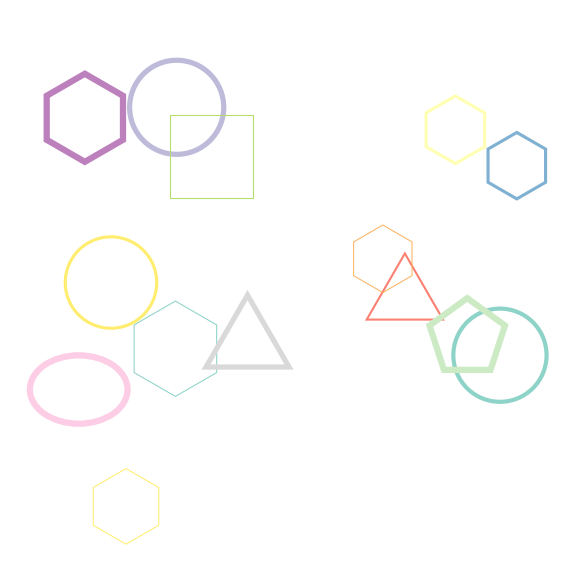[{"shape": "circle", "thickness": 2, "radius": 0.4, "center": [0.866, 0.384]}, {"shape": "hexagon", "thickness": 0.5, "radius": 0.41, "center": [0.304, 0.395]}, {"shape": "hexagon", "thickness": 1.5, "radius": 0.29, "center": [0.789, 0.774]}, {"shape": "circle", "thickness": 2.5, "radius": 0.41, "center": [0.306, 0.813]}, {"shape": "triangle", "thickness": 1, "radius": 0.38, "center": [0.701, 0.484]}, {"shape": "hexagon", "thickness": 1.5, "radius": 0.29, "center": [0.895, 0.712]}, {"shape": "hexagon", "thickness": 0.5, "radius": 0.29, "center": [0.663, 0.551]}, {"shape": "square", "thickness": 0.5, "radius": 0.36, "center": [0.367, 0.728]}, {"shape": "oval", "thickness": 3, "radius": 0.42, "center": [0.136, 0.325]}, {"shape": "triangle", "thickness": 2.5, "radius": 0.42, "center": [0.429, 0.405]}, {"shape": "hexagon", "thickness": 3, "radius": 0.38, "center": [0.147, 0.795]}, {"shape": "pentagon", "thickness": 3, "radius": 0.34, "center": [0.809, 0.414]}, {"shape": "hexagon", "thickness": 0.5, "radius": 0.33, "center": [0.218, 0.122]}, {"shape": "circle", "thickness": 1.5, "radius": 0.4, "center": [0.192, 0.51]}]